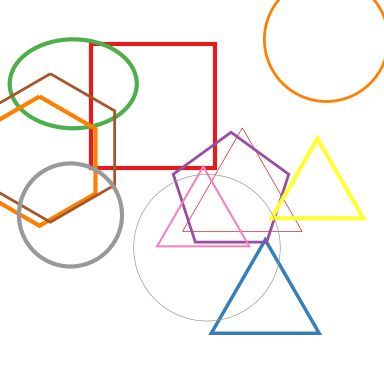[{"shape": "square", "thickness": 3, "radius": 0.81, "center": [0.398, 0.724]}, {"shape": "triangle", "thickness": 0.5, "radius": 0.9, "center": [0.629, 0.488]}, {"shape": "triangle", "thickness": 2.5, "radius": 0.81, "center": [0.689, 0.215]}, {"shape": "oval", "thickness": 3, "radius": 0.83, "center": [0.19, 0.782]}, {"shape": "pentagon", "thickness": 2, "radius": 0.79, "center": [0.6, 0.499]}, {"shape": "hexagon", "thickness": 3, "radius": 0.84, "center": [0.103, 0.581]}, {"shape": "circle", "thickness": 2, "radius": 0.81, "center": [0.848, 0.897]}, {"shape": "triangle", "thickness": 3, "radius": 0.69, "center": [0.825, 0.502]}, {"shape": "hexagon", "thickness": 2, "radius": 0.96, "center": [0.131, 0.616]}, {"shape": "triangle", "thickness": 1.5, "radius": 0.69, "center": [0.528, 0.429]}, {"shape": "circle", "thickness": 0.5, "radius": 0.95, "center": [0.538, 0.357]}, {"shape": "circle", "thickness": 3, "radius": 0.67, "center": [0.183, 0.442]}]